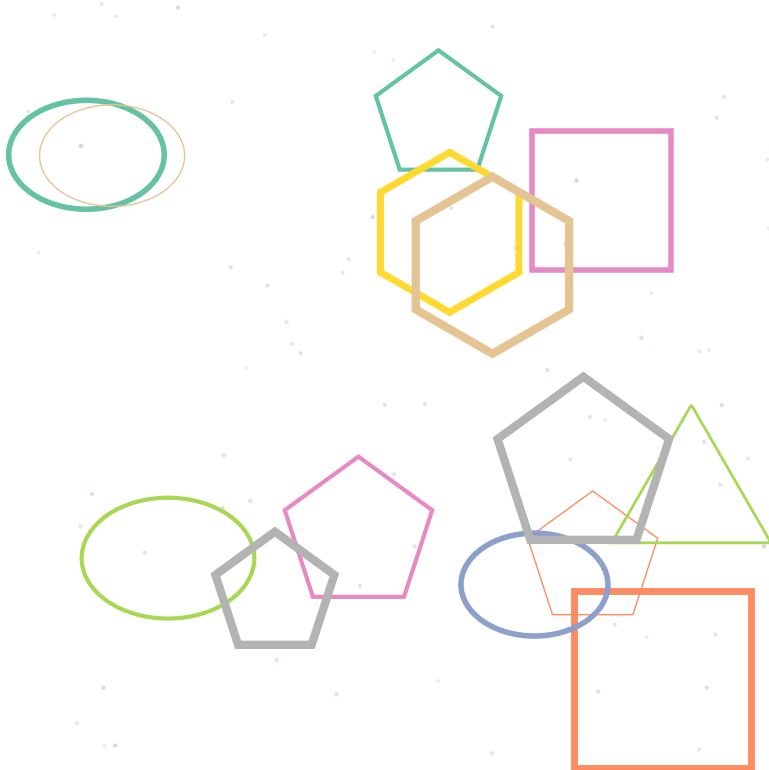[{"shape": "oval", "thickness": 2, "radius": 0.51, "center": [0.112, 0.799]}, {"shape": "pentagon", "thickness": 1.5, "radius": 0.43, "center": [0.569, 0.849]}, {"shape": "square", "thickness": 2.5, "radius": 0.58, "center": [0.861, 0.118]}, {"shape": "pentagon", "thickness": 0.5, "radius": 0.44, "center": [0.77, 0.274]}, {"shape": "oval", "thickness": 2, "radius": 0.48, "center": [0.694, 0.241]}, {"shape": "square", "thickness": 2, "radius": 0.45, "center": [0.781, 0.739]}, {"shape": "pentagon", "thickness": 1.5, "radius": 0.5, "center": [0.466, 0.306]}, {"shape": "triangle", "thickness": 1, "radius": 0.6, "center": [0.898, 0.355]}, {"shape": "oval", "thickness": 1.5, "radius": 0.56, "center": [0.218, 0.275]}, {"shape": "hexagon", "thickness": 2.5, "radius": 0.52, "center": [0.584, 0.698]}, {"shape": "oval", "thickness": 0.5, "radius": 0.47, "center": [0.146, 0.798]}, {"shape": "hexagon", "thickness": 3, "radius": 0.57, "center": [0.64, 0.656]}, {"shape": "pentagon", "thickness": 3, "radius": 0.41, "center": [0.357, 0.228]}, {"shape": "pentagon", "thickness": 3, "radius": 0.59, "center": [0.758, 0.394]}]